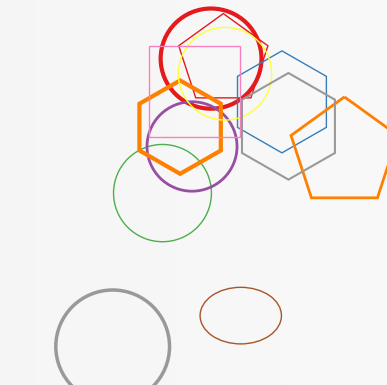[{"shape": "pentagon", "thickness": 1, "radius": 0.61, "center": [0.576, 0.844]}, {"shape": "circle", "thickness": 3, "radius": 0.65, "center": [0.545, 0.848]}, {"shape": "hexagon", "thickness": 1, "radius": 0.66, "center": [0.728, 0.735]}, {"shape": "circle", "thickness": 1, "radius": 0.63, "center": [0.419, 0.498]}, {"shape": "circle", "thickness": 2, "radius": 0.58, "center": [0.496, 0.62]}, {"shape": "hexagon", "thickness": 3, "radius": 0.61, "center": [0.465, 0.67]}, {"shape": "pentagon", "thickness": 2, "radius": 0.72, "center": [0.889, 0.603]}, {"shape": "circle", "thickness": 1, "radius": 0.6, "center": [0.581, 0.808]}, {"shape": "oval", "thickness": 1, "radius": 0.52, "center": [0.621, 0.18]}, {"shape": "square", "thickness": 1, "radius": 0.59, "center": [0.502, 0.762]}, {"shape": "hexagon", "thickness": 1.5, "radius": 0.69, "center": [0.744, 0.672]}, {"shape": "circle", "thickness": 2.5, "radius": 0.73, "center": [0.291, 0.1]}]